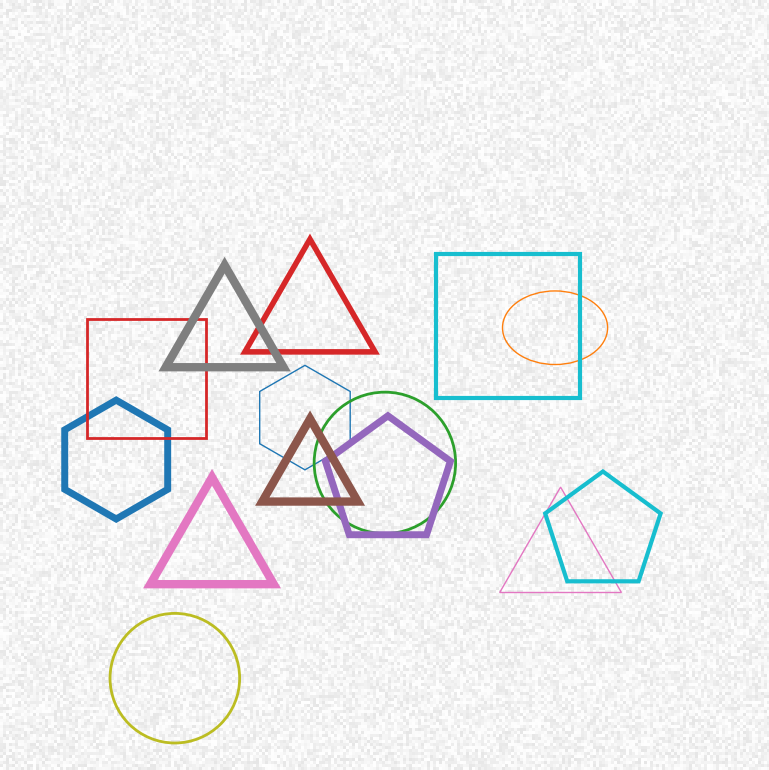[{"shape": "hexagon", "thickness": 2.5, "radius": 0.39, "center": [0.151, 0.403]}, {"shape": "hexagon", "thickness": 0.5, "radius": 0.34, "center": [0.396, 0.458]}, {"shape": "oval", "thickness": 0.5, "radius": 0.34, "center": [0.721, 0.574]}, {"shape": "circle", "thickness": 1, "radius": 0.46, "center": [0.5, 0.399]}, {"shape": "square", "thickness": 1, "radius": 0.39, "center": [0.191, 0.509]}, {"shape": "triangle", "thickness": 2, "radius": 0.49, "center": [0.403, 0.592]}, {"shape": "pentagon", "thickness": 2.5, "radius": 0.43, "center": [0.504, 0.375]}, {"shape": "triangle", "thickness": 3, "radius": 0.36, "center": [0.403, 0.384]}, {"shape": "triangle", "thickness": 0.5, "radius": 0.46, "center": [0.728, 0.276]}, {"shape": "triangle", "thickness": 3, "radius": 0.46, "center": [0.275, 0.288]}, {"shape": "triangle", "thickness": 3, "radius": 0.44, "center": [0.292, 0.567]}, {"shape": "circle", "thickness": 1, "radius": 0.42, "center": [0.227, 0.119]}, {"shape": "pentagon", "thickness": 1.5, "radius": 0.39, "center": [0.783, 0.309]}, {"shape": "square", "thickness": 1.5, "radius": 0.47, "center": [0.659, 0.577]}]